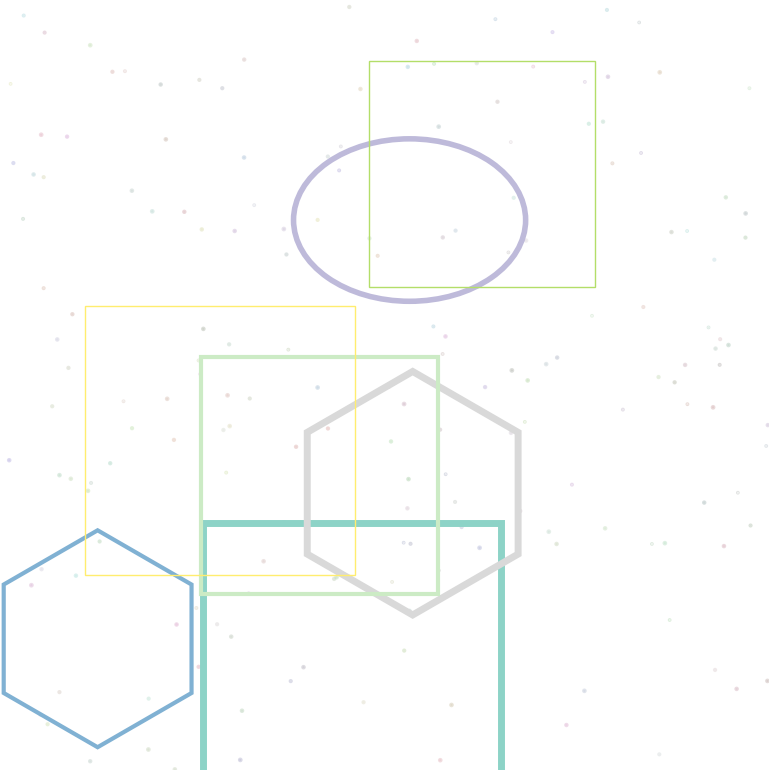[{"shape": "square", "thickness": 2.5, "radius": 0.97, "center": [0.457, 0.127]}, {"shape": "oval", "thickness": 2, "radius": 0.75, "center": [0.532, 0.714]}, {"shape": "hexagon", "thickness": 1.5, "radius": 0.7, "center": [0.127, 0.17]}, {"shape": "square", "thickness": 0.5, "radius": 0.73, "center": [0.625, 0.774]}, {"shape": "hexagon", "thickness": 2.5, "radius": 0.79, "center": [0.536, 0.359]}, {"shape": "square", "thickness": 1.5, "radius": 0.77, "center": [0.415, 0.383]}, {"shape": "square", "thickness": 0.5, "radius": 0.88, "center": [0.286, 0.428]}]